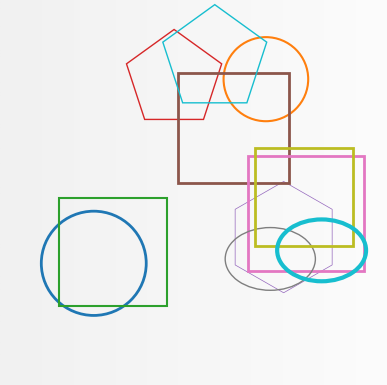[{"shape": "circle", "thickness": 2, "radius": 0.68, "center": [0.242, 0.316]}, {"shape": "circle", "thickness": 1.5, "radius": 0.55, "center": [0.686, 0.794]}, {"shape": "square", "thickness": 1.5, "radius": 0.7, "center": [0.291, 0.346]}, {"shape": "pentagon", "thickness": 1, "radius": 0.65, "center": [0.449, 0.794]}, {"shape": "hexagon", "thickness": 0.5, "radius": 0.72, "center": [0.732, 0.384]}, {"shape": "square", "thickness": 2, "radius": 0.72, "center": [0.603, 0.668]}, {"shape": "square", "thickness": 2, "radius": 0.75, "center": [0.789, 0.445]}, {"shape": "oval", "thickness": 1, "radius": 0.58, "center": [0.698, 0.327]}, {"shape": "square", "thickness": 2, "radius": 0.63, "center": [0.785, 0.488]}, {"shape": "pentagon", "thickness": 1, "radius": 0.7, "center": [0.554, 0.847]}, {"shape": "oval", "thickness": 3, "radius": 0.57, "center": [0.83, 0.35]}]